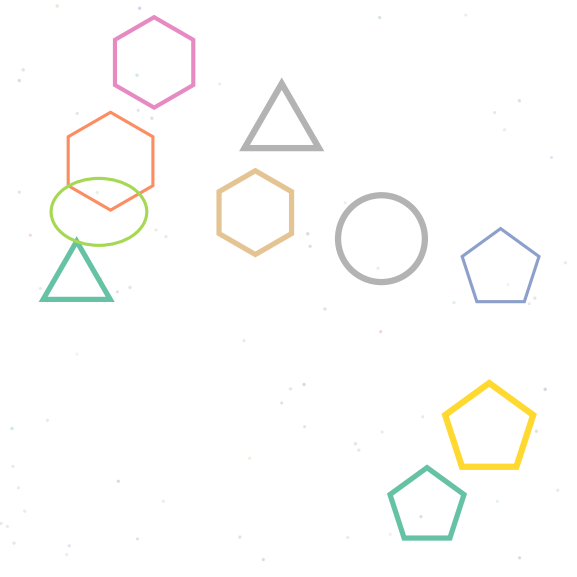[{"shape": "pentagon", "thickness": 2.5, "radius": 0.34, "center": [0.739, 0.122]}, {"shape": "triangle", "thickness": 2.5, "radius": 0.34, "center": [0.133, 0.514]}, {"shape": "hexagon", "thickness": 1.5, "radius": 0.42, "center": [0.191, 0.72]}, {"shape": "pentagon", "thickness": 1.5, "radius": 0.35, "center": [0.867, 0.533]}, {"shape": "hexagon", "thickness": 2, "radius": 0.39, "center": [0.267, 0.891]}, {"shape": "oval", "thickness": 1.5, "radius": 0.41, "center": [0.171, 0.632]}, {"shape": "pentagon", "thickness": 3, "radius": 0.4, "center": [0.847, 0.256]}, {"shape": "hexagon", "thickness": 2.5, "radius": 0.36, "center": [0.442, 0.631]}, {"shape": "triangle", "thickness": 3, "radius": 0.37, "center": [0.488, 0.78]}, {"shape": "circle", "thickness": 3, "radius": 0.38, "center": [0.661, 0.586]}]